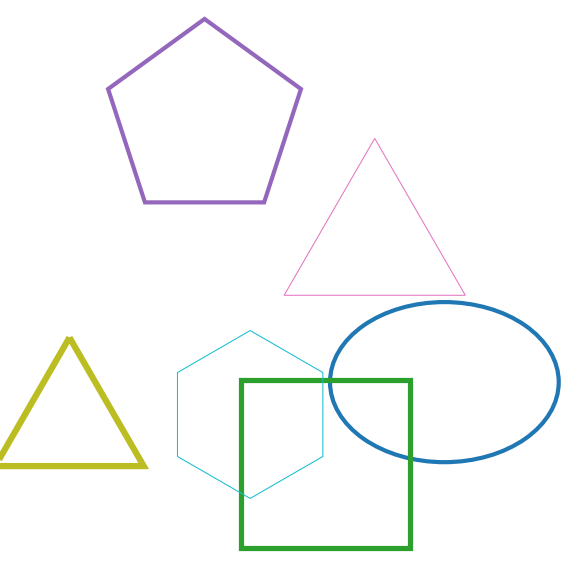[{"shape": "oval", "thickness": 2, "radius": 0.99, "center": [0.769, 0.337]}, {"shape": "square", "thickness": 2.5, "radius": 0.73, "center": [0.563, 0.195]}, {"shape": "pentagon", "thickness": 2, "radius": 0.88, "center": [0.354, 0.791]}, {"shape": "triangle", "thickness": 0.5, "radius": 0.91, "center": [0.649, 0.578]}, {"shape": "triangle", "thickness": 3, "radius": 0.74, "center": [0.12, 0.266]}, {"shape": "hexagon", "thickness": 0.5, "radius": 0.73, "center": [0.433, 0.281]}]